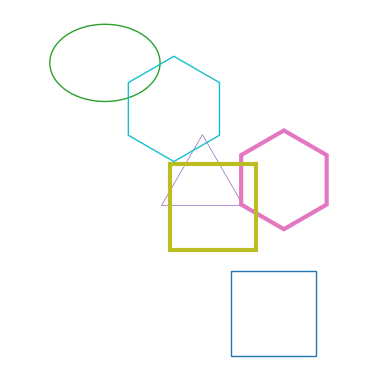[{"shape": "square", "thickness": 1, "radius": 0.55, "center": [0.71, 0.186]}, {"shape": "oval", "thickness": 1, "radius": 0.72, "center": [0.273, 0.837]}, {"shape": "triangle", "thickness": 0.5, "radius": 0.61, "center": [0.526, 0.527]}, {"shape": "hexagon", "thickness": 3, "radius": 0.64, "center": [0.737, 0.533]}, {"shape": "square", "thickness": 3, "radius": 0.56, "center": [0.552, 0.463]}, {"shape": "hexagon", "thickness": 1, "radius": 0.68, "center": [0.452, 0.717]}]